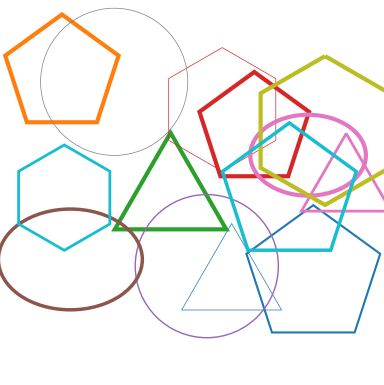[{"shape": "triangle", "thickness": 0.5, "radius": 0.75, "center": [0.602, 0.27]}, {"shape": "pentagon", "thickness": 1.5, "radius": 0.91, "center": [0.814, 0.284]}, {"shape": "pentagon", "thickness": 3, "radius": 0.77, "center": [0.161, 0.808]}, {"shape": "triangle", "thickness": 3, "radius": 0.84, "center": [0.443, 0.488]}, {"shape": "pentagon", "thickness": 3, "radius": 0.75, "center": [0.66, 0.663]}, {"shape": "hexagon", "thickness": 0.5, "radius": 0.8, "center": [0.577, 0.716]}, {"shape": "circle", "thickness": 1, "radius": 0.93, "center": [0.537, 0.309]}, {"shape": "oval", "thickness": 2.5, "radius": 0.93, "center": [0.183, 0.326]}, {"shape": "oval", "thickness": 3, "radius": 0.75, "center": [0.8, 0.597]}, {"shape": "triangle", "thickness": 2, "radius": 0.67, "center": [0.899, 0.519]}, {"shape": "circle", "thickness": 0.5, "radius": 0.96, "center": [0.297, 0.787]}, {"shape": "hexagon", "thickness": 3, "radius": 0.97, "center": [0.844, 0.661]}, {"shape": "pentagon", "thickness": 2.5, "radius": 0.91, "center": [0.752, 0.498]}, {"shape": "hexagon", "thickness": 2, "radius": 0.68, "center": [0.167, 0.487]}]